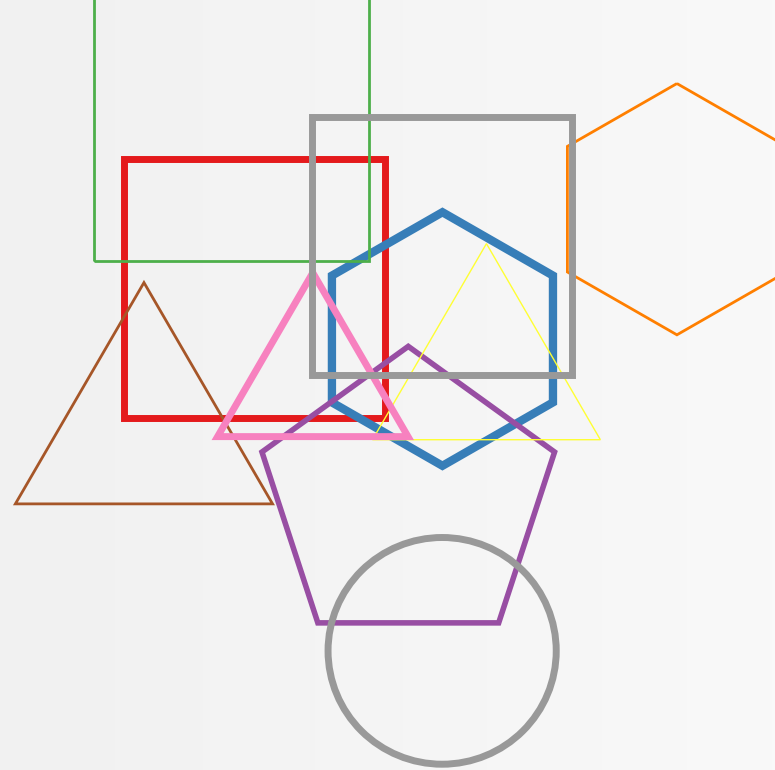[{"shape": "square", "thickness": 2.5, "radius": 0.84, "center": [0.328, 0.625]}, {"shape": "hexagon", "thickness": 3, "radius": 0.82, "center": [0.571, 0.56]}, {"shape": "square", "thickness": 1, "radius": 0.89, "center": [0.299, 0.839]}, {"shape": "pentagon", "thickness": 2, "radius": 0.99, "center": [0.527, 0.352]}, {"shape": "hexagon", "thickness": 1, "radius": 0.82, "center": [0.873, 0.728]}, {"shape": "triangle", "thickness": 0.5, "radius": 0.85, "center": [0.628, 0.514]}, {"shape": "triangle", "thickness": 1, "radius": 0.96, "center": [0.186, 0.441]}, {"shape": "triangle", "thickness": 2.5, "radius": 0.71, "center": [0.404, 0.504]}, {"shape": "square", "thickness": 2.5, "radius": 0.84, "center": [0.57, 0.68]}, {"shape": "circle", "thickness": 2.5, "radius": 0.74, "center": [0.571, 0.155]}]